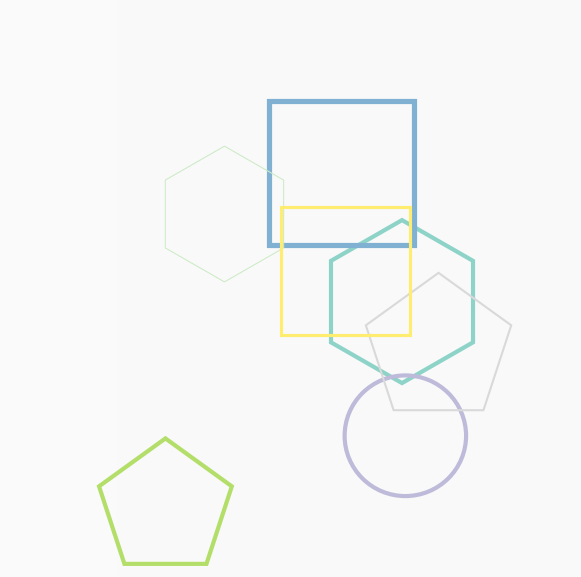[{"shape": "hexagon", "thickness": 2, "radius": 0.71, "center": [0.692, 0.477]}, {"shape": "circle", "thickness": 2, "radius": 0.52, "center": [0.697, 0.245]}, {"shape": "square", "thickness": 2.5, "radius": 0.63, "center": [0.588, 0.699]}, {"shape": "pentagon", "thickness": 2, "radius": 0.6, "center": [0.285, 0.12]}, {"shape": "pentagon", "thickness": 1, "radius": 0.66, "center": [0.754, 0.395]}, {"shape": "hexagon", "thickness": 0.5, "radius": 0.59, "center": [0.386, 0.629]}, {"shape": "square", "thickness": 1.5, "radius": 0.56, "center": [0.595, 0.53]}]